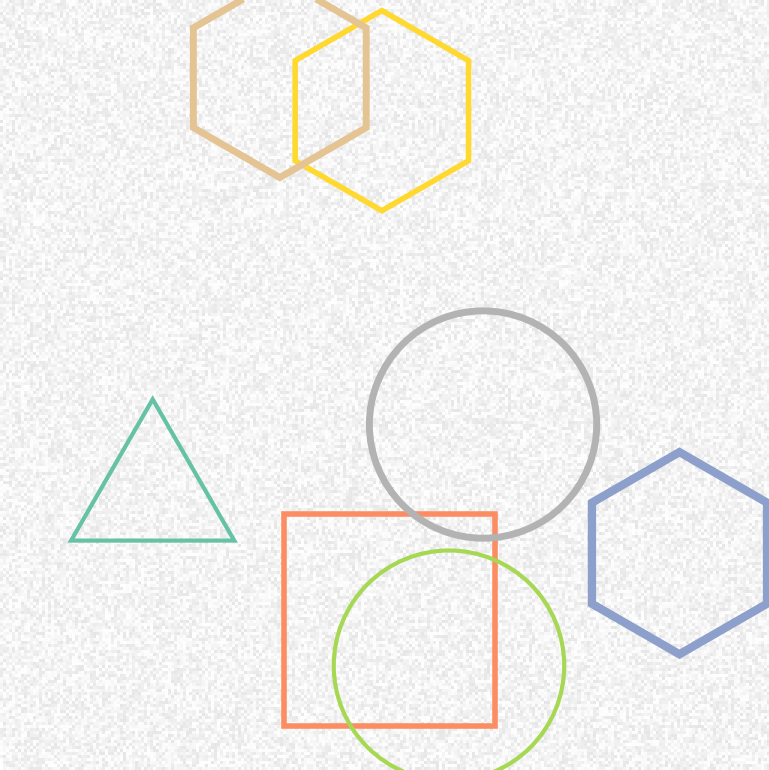[{"shape": "triangle", "thickness": 1.5, "radius": 0.61, "center": [0.198, 0.359]}, {"shape": "square", "thickness": 2, "radius": 0.69, "center": [0.506, 0.195]}, {"shape": "hexagon", "thickness": 3, "radius": 0.66, "center": [0.882, 0.282]}, {"shape": "circle", "thickness": 1.5, "radius": 0.75, "center": [0.583, 0.135]}, {"shape": "hexagon", "thickness": 2, "radius": 0.65, "center": [0.496, 0.856]}, {"shape": "hexagon", "thickness": 2.5, "radius": 0.65, "center": [0.363, 0.899]}, {"shape": "circle", "thickness": 2.5, "radius": 0.74, "center": [0.627, 0.449]}]